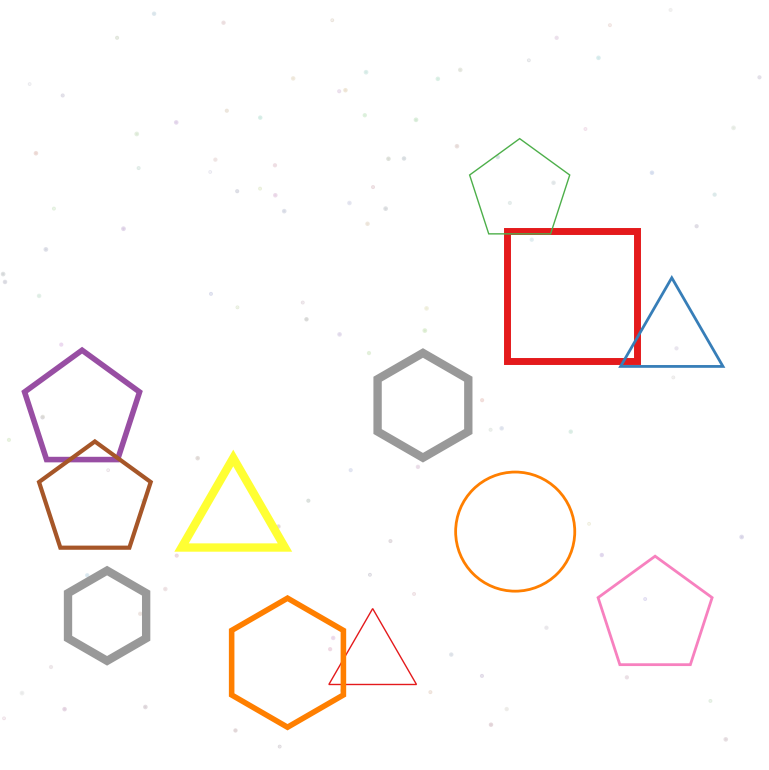[{"shape": "triangle", "thickness": 0.5, "radius": 0.33, "center": [0.484, 0.144]}, {"shape": "square", "thickness": 2.5, "radius": 0.42, "center": [0.743, 0.616]}, {"shape": "triangle", "thickness": 1, "radius": 0.38, "center": [0.872, 0.562]}, {"shape": "pentagon", "thickness": 0.5, "radius": 0.34, "center": [0.675, 0.752]}, {"shape": "pentagon", "thickness": 2, "radius": 0.39, "center": [0.107, 0.467]}, {"shape": "circle", "thickness": 1, "radius": 0.39, "center": [0.669, 0.31]}, {"shape": "hexagon", "thickness": 2, "radius": 0.42, "center": [0.373, 0.139]}, {"shape": "triangle", "thickness": 3, "radius": 0.39, "center": [0.303, 0.328]}, {"shape": "pentagon", "thickness": 1.5, "radius": 0.38, "center": [0.123, 0.35]}, {"shape": "pentagon", "thickness": 1, "radius": 0.39, "center": [0.851, 0.2]}, {"shape": "hexagon", "thickness": 3, "radius": 0.29, "center": [0.139, 0.2]}, {"shape": "hexagon", "thickness": 3, "radius": 0.34, "center": [0.549, 0.474]}]